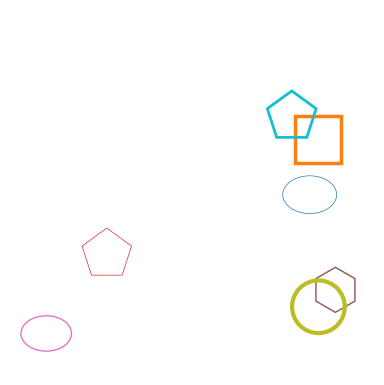[{"shape": "oval", "thickness": 0.5, "radius": 0.35, "center": [0.804, 0.494]}, {"shape": "square", "thickness": 2.5, "radius": 0.3, "center": [0.825, 0.638]}, {"shape": "pentagon", "thickness": 0.5, "radius": 0.34, "center": [0.277, 0.34]}, {"shape": "hexagon", "thickness": 1, "radius": 0.29, "center": [0.871, 0.247]}, {"shape": "oval", "thickness": 1, "radius": 0.33, "center": [0.12, 0.134]}, {"shape": "circle", "thickness": 3, "radius": 0.34, "center": [0.827, 0.203]}, {"shape": "pentagon", "thickness": 2, "radius": 0.33, "center": [0.758, 0.697]}]